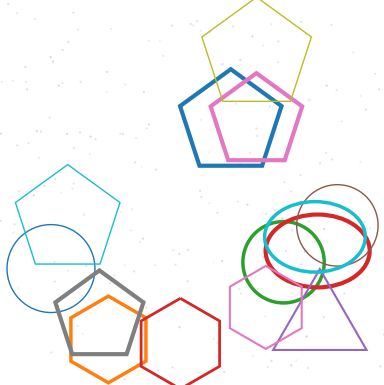[{"shape": "circle", "thickness": 1, "radius": 0.57, "center": [0.132, 0.302]}, {"shape": "pentagon", "thickness": 3, "radius": 0.69, "center": [0.599, 0.682]}, {"shape": "hexagon", "thickness": 2.5, "radius": 0.56, "center": [0.282, 0.118]}, {"shape": "circle", "thickness": 2.5, "radius": 0.53, "center": [0.736, 0.319]}, {"shape": "hexagon", "thickness": 2, "radius": 0.59, "center": [0.468, 0.107]}, {"shape": "oval", "thickness": 3, "radius": 0.68, "center": [0.825, 0.348]}, {"shape": "triangle", "thickness": 1.5, "radius": 0.7, "center": [0.831, 0.161]}, {"shape": "circle", "thickness": 1, "radius": 0.53, "center": [0.876, 0.415]}, {"shape": "pentagon", "thickness": 3, "radius": 0.62, "center": [0.666, 0.685]}, {"shape": "hexagon", "thickness": 1.5, "radius": 0.54, "center": [0.69, 0.201]}, {"shape": "pentagon", "thickness": 3, "radius": 0.6, "center": [0.258, 0.177]}, {"shape": "pentagon", "thickness": 1, "radius": 0.75, "center": [0.667, 0.858]}, {"shape": "oval", "thickness": 2.5, "radius": 0.65, "center": [0.818, 0.385]}, {"shape": "pentagon", "thickness": 1, "radius": 0.71, "center": [0.176, 0.43]}]